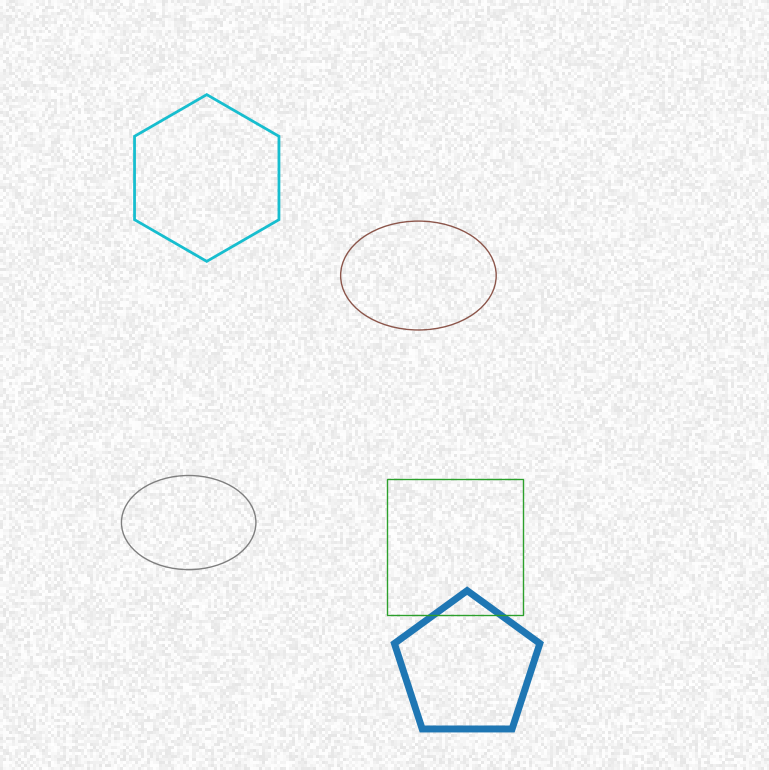[{"shape": "pentagon", "thickness": 2.5, "radius": 0.5, "center": [0.607, 0.134]}, {"shape": "square", "thickness": 0.5, "radius": 0.44, "center": [0.591, 0.29]}, {"shape": "oval", "thickness": 0.5, "radius": 0.51, "center": [0.543, 0.642]}, {"shape": "oval", "thickness": 0.5, "radius": 0.44, "center": [0.245, 0.321]}, {"shape": "hexagon", "thickness": 1, "radius": 0.54, "center": [0.269, 0.769]}]